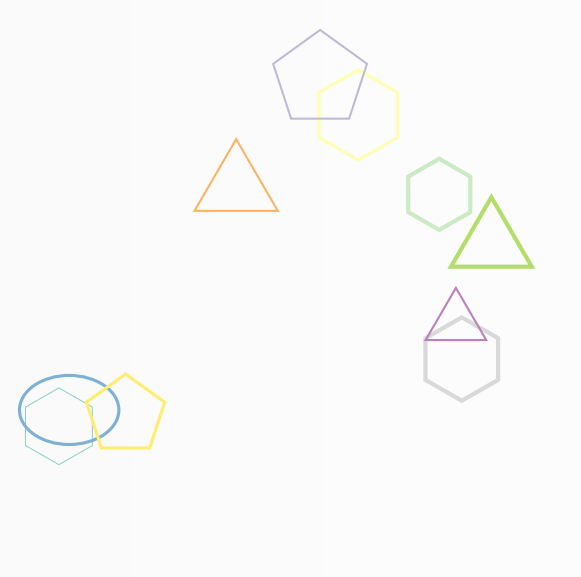[{"shape": "hexagon", "thickness": 0.5, "radius": 0.33, "center": [0.101, 0.261]}, {"shape": "hexagon", "thickness": 1.5, "radius": 0.39, "center": [0.616, 0.8]}, {"shape": "pentagon", "thickness": 1, "radius": 0.42, "center": [0.551, 0.862]}, {"shape": "oval", "thickness": 1.5, "radius": 0.43, "center": [0.119, 0.289]}, {"shape": "triangle", "thickness": 1, "radius": 0.41, "center": [0.406, 0.675]}, {"shape": "triangle", "thickness": 2, "radius": 0.4, "center": [0.845, 0.577]}, {"shape": "hexagon", "thickness": 2, "radius": 0.36, "center": [0.794, 0.377]}, {"shape": "triangle", "thickness": 1, "radius": 0.3, "center": [0.784, 0.44]}, {"shape": "hexagon", "thickness": 2, "radius": 0.31, "center": [0.756, 0.663]}, {"shape": "pentagon", "thickness": 1.5, "radius": 0.35, "center": [0.216, 0.281]}]